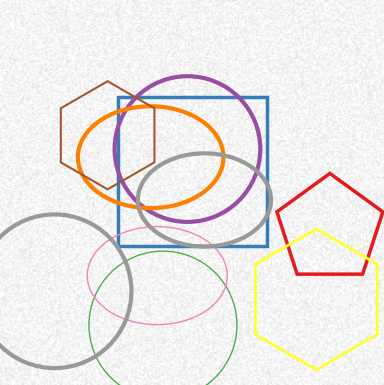[{"shape": "pentagon", "thickness": 2.5, "radius": 0.72, "center": [0.857, 0.405]}, {"shape": "square", "thickness": 2.5, "radius": 0.97, "center": [0.499, 0.554]}, {"shape": "circle", "thickness": 1, "radius": 0.96, "center": [0.423, 0.156]}, {"shape": "circle", "thickness": 3, "radius": 0.95, "center": [0.487, 0.613]}, {"shape": "oval", "thickness": 3, "radius": 0.94, "center": [0.391, 0.592]}, {"shape": "hexagon", "thickness": 2, "radius": 0.91, "center": [0.822, 0.223]}, {"shape": "hexagon", "thickness": 1.5, "radius": 0.7, "center": [0.28, 0.649]}, {"shape": "oval", "thickness": 1, "radius": 0.91, "center": [0.408, 0.284]}, {"shape": "oval", "thickness": 3, "radius": 0.86, "center": [0.531, 0.481]}, {"shape": "circle", "thickness": 3, "radius": 1.0, "center": [0.142, 0.244]}]